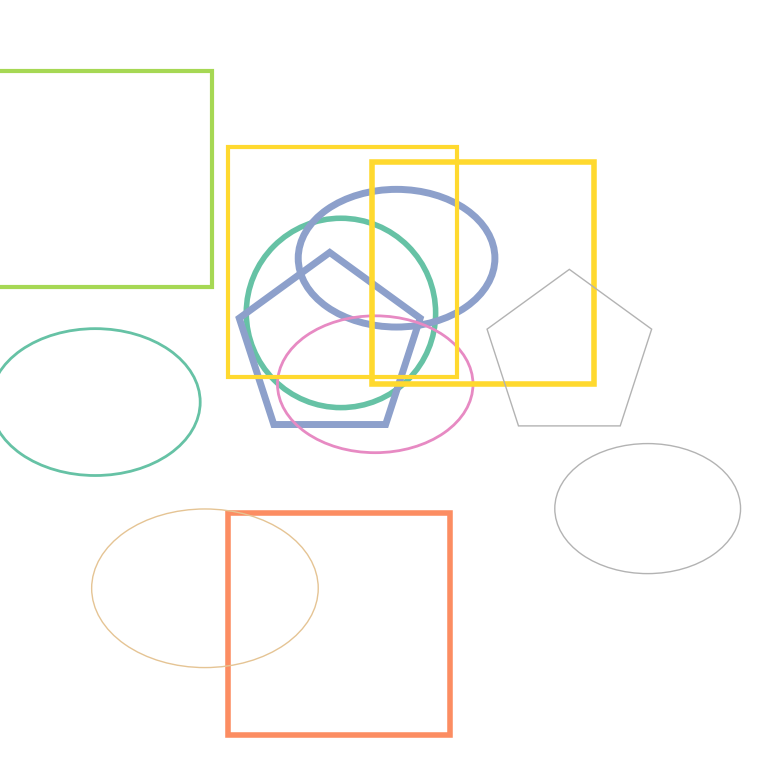[{"shape": "oval", "thickness": 1, "radius": 0.68, "center": [0.124, 0.478]}, {"shape": "circle", "thickness": 2, "radius": 0.61, "center": [0.443, 0.594]}, {"shape": "square", "thickness": 2, "radius": 0.72, "center": [0.44, 0.189]}, {"shape": "pentagon", "thickness": 2.5, "radius": 0.62, "center": [0.428, 0.549]}, {"shape": "oval", "thickness": 2.5, "radius": 0.64, "center": [0.515, 0.665]}, {"shape": "oval", "thickness": 1, "radius": 0.63, "center": [0.487, 0.501]}, {"shape": "square", "thickness": 1.5, "radius": 0.7, "center": [0.135, 0.768]}, {"shape": "square", "thickness": 1.5, "radius": 0.74, "center": [0.445, 0.66]}, {"shape": "square", "thickness": 2, "radius": 0.72, "center": [0.627, 0.645]}, {"shape": "oval", "thickness": 0.5, "radius": 0.74, "center": [0.266, 0.236]}, {"shape": "oval", "thickness": 0.5, "radius": 0.6, "center": [0.841, 0.339]}, {"shape": "pentagon", "thickness": 0.5, "radius": 0.56, "center": [0.739, 0.538]}]